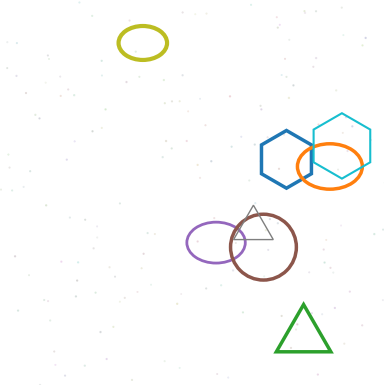[{"shape": "hexagon", "thickness": 2.5, "radius": 0.37, "center": [0.744, 0.586]}, {"shape": "oval", "thickness": 2.5, "radius": 0.42, "center": [0.857, 0.568]}, {"shape": "triangle", "thickness": 2.5, "radius": 0.41, "center": [0.789, 0.127]}, {"shape": "oval", "thickness": 2, "radius": 0.38, "center": [0.561, 0.37]}, {"shape": "circle", "thickness": 2.5, "radius": 0.43, "center": [0.684, 0.358]}, {"shape": "triangle", "thickness": 1, "radius": 0.3, "center": [0.658, 0.407]}, {"shape": "oval", "thickness": 3, "radius": 0.32, "center": [0.371, 0.888]}, {"shape": "hexagon", "thickness": 1.5, "radius": 0.42, "center": [0.888, 0.621]}]